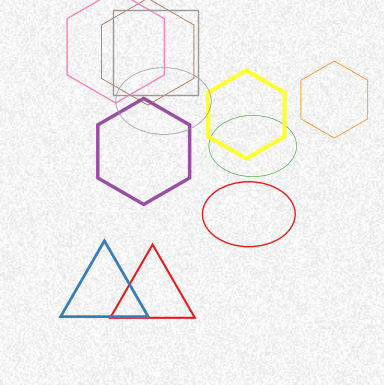[{"shape": "triangle", "thickness": 1.5, "radius": 0.63, "center": [0.396, 0.238]}, {"shape": "oval", "thickness": 1, "radius": 0.6, "center": [0.646, 0.444]}, {"shape": "triangle", "thickness": 2, "radius": 0.66, "center": [0.271, 0.243]}, {"shape": "oval", "thickness": 0.5, "radius": 0.57, "center": [0.657, 0.621]}, {"shape": "hexagon", "thickness": 2.5, "radius": 0.69, "center": [0.373, 0.607]}, {"shape": "hexagon", "thickness": 0.5, "radius": 0.5, "center": [0.868, 0.741]}, {"shape": "hexagon", "thickness": 3, "radius": 0.57, "center": [0.64, 0.702]}, {"shape": "hexagon", "thickness": 0.5, "radius": 0.69, "center": [0.384, 0.866]}, {"shape": "hexagon", "thickness": 1, "radius": 0.73, "center": [0.301, 0.878]}, {"shape": "oval", "thickness": 0.5, "radius": 0.62, "center": [0.425, 0.738]}, {"shape": "square", "thickness": 1, "radius": 0.56, "center": [0.404, 0.864]}]